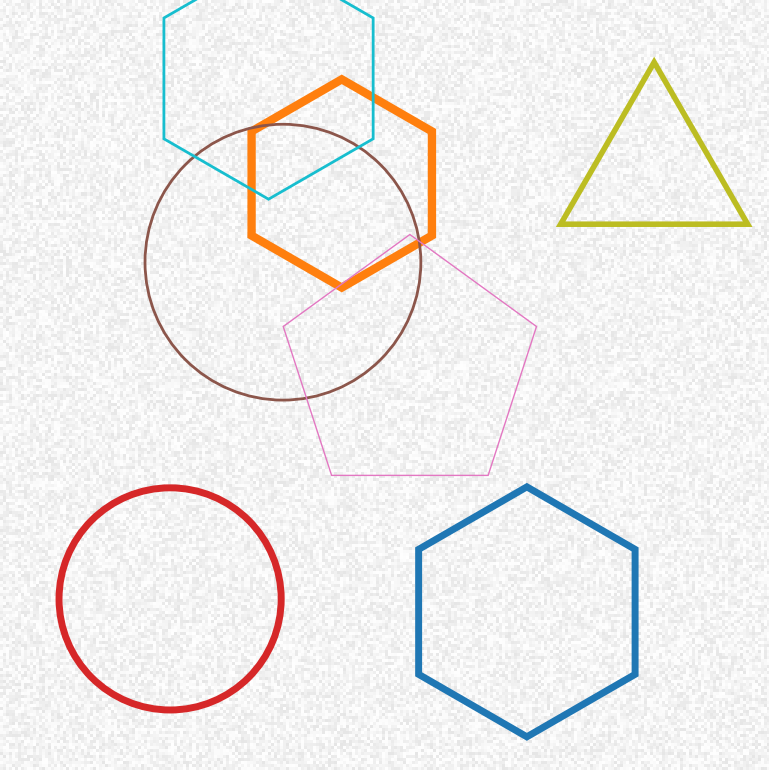[{"shape": "hexagon", "thickness": 2.5, "radius": 0.81, "center": [0.684, 0.205]}, {"shape": "hexagon", "thickness": 3, "radius": 0.68, "center": [0.444, 0.762]}, {"shape": "circle", "thickness": 2.5, "radius": 0.72, "center": [0.221, 0.222]}, {"shape": "circle", "thickness": 1, "radius": 0.9, "center": [0.367, 0.659]}, {"shape": "pentagon", "thickness": 0.5, "radius": 0.86, "center": [0.532, 0.523]}, {"shape": "triangle", "thickness": 2, "radius": 0.7, "center": [0.85, 0.779]}, {"shape": "hexagon", "thickness": 1, "radius": 0.78, "center": [0.349, 0.898]}]